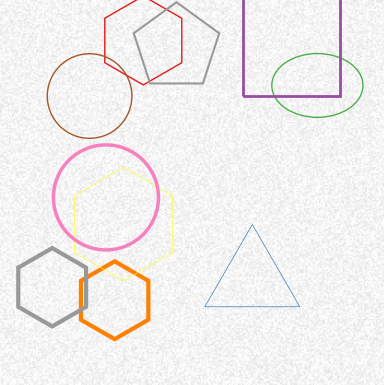[{"shape": "hexagon", "thickness": 1, "radius": 0.58, "center": [0.372, 0.895]}, {"shape": "triangle", "thickness": 0.5, "radius": 0.71, "center": [0.655, 0.274]}, {"shape": "oval", "thickness": 1, "radius": 0.59, "center": [0.824, 0.778]}, {"shape": "square", "thickness": 2, "radius": 0.63, "center": [0.756, 0.877]}, {"shape": "hexagon", "thickness": 3, "radius": 0.51, "center": [0.298, 0.22]}, {"shape": "hexagon", "thickness": 0.5, "radius": 0.74, "center": [0.321, 0.418]}, {"shape": "circle", "thickness": 1, "radius": 0.55, "center": [0.233, 0.751]}, {"shape": "circle", "thickness": 2.5, "radius": 0.68, "center": [0.275, 0.487]}, {"shape": "pentagon", "thickness": 1.5, "radius": 0.58, "center": [0.458, 0.878]}, {"shape": "hexagon", "thickness": 3, "radius": 0.51, "center": [0.136, 0.254]}]